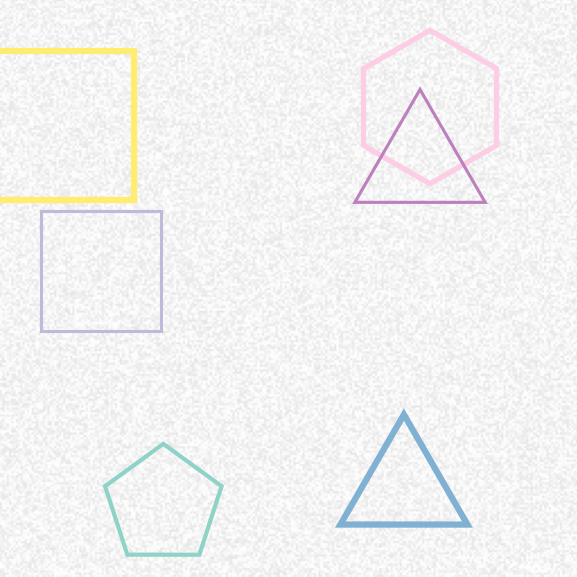[{"shape": "pentagon", "thickness": 2, "radius": 0.53, "center": [0.283, 0.124]}, {"shape": "square", "thickness": 1.5, "radius": 0.52, "center": [0.175, 0.529]}, {"shape": "triangle", "thickness": 3, "radius": 0.63, "center": [0.699, 0.154]}, {"shape": "hexagon", "thickness": 2.5, "radius": 0.66, "center": [0.745, 0.814]}, {"shape": "triangle", "thickness": 1.5, "radius": 0.65, "center": [0.727, 0.714]}, {"shape": "square", "thickness": 3, "radius": 0.64, "center": [0.104, 0.781]}]